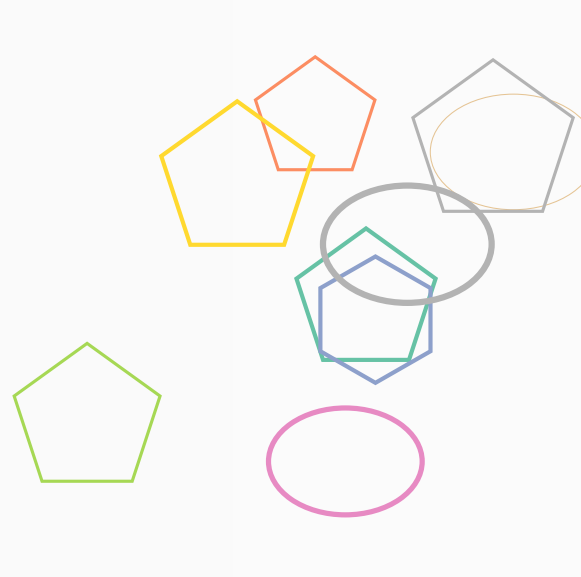[{"shape": "pentagon", "thickness": 2, "radius": 0.63, "center": [0.63, 0.478]}, {"shape": "pentagon", "thickness": 1.5, "radius": 0.54, "center": [0.542, 0.793]}, {"shape": "hexagon", "thickness": 2, "radius": 0.55, "center": [0.646, 0.446]}, {"shape": "oval", "thickness": 2.5, "radius": 0.66, "center": [0.594, 0.2]}, {"shape": "pentagon", "thickness": 1.5, "radius": 0.66, "center": [0.15, 0.273]}, {"shape": "pentagon", "thickness": 2, "radius": 0.69, "center": [0.408, 0.686]}, {"shape": "oval", "thickness": 0.5, "radius": 0.71, "center": [0.883, 0.736]}, {"shape": "pentagon", "thickness": 1.5, "radius": 0.72, "center": [0.848, 0.751]}, {"shape": "oval", "thickness": 3, "radius": 0.73, "center": [0.701, 0.576]}]